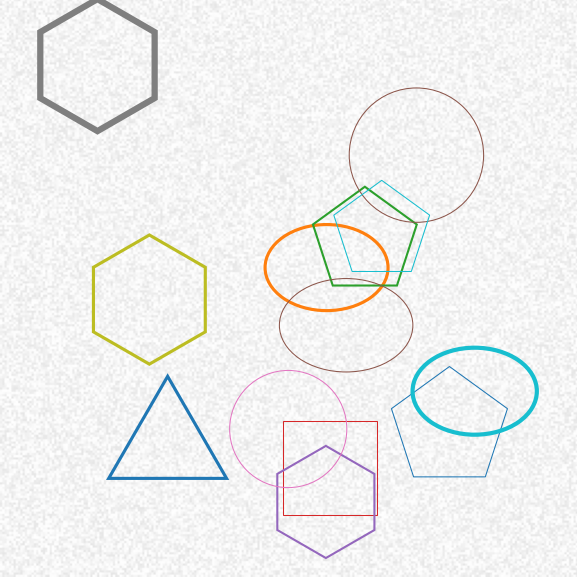[{"shape": "triangle", "thickness": 1.5, "radius": 0.59, "center": [0.29, 0.23]}, {"shape": "pentagon", "thickness": 0.5, "radius": 0.53, "center": [0.778, 0.259]}, {"shape": "oval", "thickness": 1.5, "radius": 0.53, "center": [0.565, 0.536]}, {"shape": "pentagon", "thickness": 1, "radius": 0.47, "center": [0.632, 0.581]}, {"shape": "square", "thickness": 0.5, "radius": 0.41, "center": [0.571, 0.189]}, {"shape": "hexagon", "thickness": 1, "radius": 0.49, "center": [0.564, 0.13]}, {"shape": "circle", "thickness": 0.5, "radius": 0.58, "center": [0.721, 0.73]}, {"shape": "oval", "thickness": 0.5, "radius": 0.58, "center": [0.599, 0.436]}, {"shape": "circle", "thickness": 0.5, "radius": 0.51, "center": [0.499, 0.256]}, {"shape": "hexagon", "thickness": 3, "radius": 0.57, "center": [0.169, 0.886]}, {"shape": "hexagon", "thickness": 1.5, "radius": 0.56, "center": [0.259, 0.48]}, {"shape": "oval", "thickness": 2, "radius": 0.54, "center": [0.822, 0.322]}, {"shape": "pentagon", "thickness": 0.5, "radius": 0.44, "center": [0.661, 0.6]}]